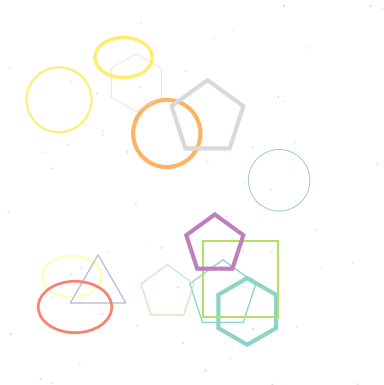[{"shape": "hexagon", "thickness": 3, "radius": 0.43, "center": [0.642, 0.191]}, {"shape": "pentagon", "thickness": 1, "radius": 0.45, "center": [0.579, 0.235]}, {"shape": "oval", "thickness": 1.5, "radius": 0.39, "center": [0.186, 0.282]}, {"shape": "triangle", "thickness": 1, "radius": 0.42, "center": [0.255, 0.255]}, {"shape": "oval", "thickness": 2, "radius": 0.48, "center": [0.195, 0.203]}, {"shape": "circle", "thickness": 0.5, "radius": 0.4, "center": [0.725, 0.532]}, {"shape": "circle", "thickness": 3, "radius": 0.44, "center": [0.433, 0.653]}, {"shape": "square", "thickness": 1.5, "radius": 0.49, "center": [0.625, 0.275]}, {"shape": "hexagon", "thickness": 0.5, "radius": 0.38, "center": [0.354, 0.785]}, {"shape": "pentagon", "thickness": 3, "radius": 0.49, "center": [0.539, 0.694]}, {"shape": "pentagon", "thickness": 3, "radius": 0.39, "center": [0.558, 0.365]}, {"shape": "pentagon", "thickness": 1, "radius": 0.36, "center": [0.435, 0.24]}, {"shape": "oval", "thickness": 2.5, "radius": 0.37, "center": [0.321, 0.851]}, {"shape": "circle", "thickness": 1.5, "radius": 0.42, "center": [0.153, 0.741]}]